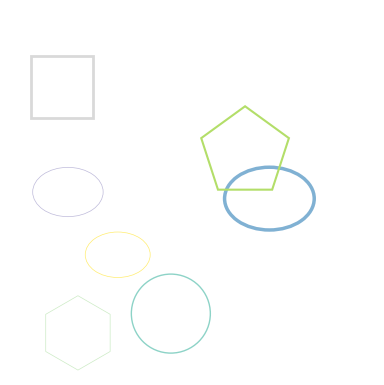[{"shape": "circle", "thickness": 1, "radius": 0.51, "center": [0.444, 0.185]}, {"shape": "oval", "thickness": 0.5, "radius": 0.46, "center": [0.176, 0.501]}, {"shape": "oval", "thickness": 2.5, "radius": 0.58, "center": [0.7, 0.484]}, {"shape": "pentagon", "thickness": 1.5, "radius": 0.6, "center": [0.637, 0.604]}, {"shape": "square", "thickness": 2, "radius": 0.4, "center": [0.16, 0.773]}, {"shape": "hexagon", "thickness": 0.5, "radius": 0.48, "center": [0.202, 0.135]}, {"shape": "oval", "thickness": 0.5, "radius": 0.42, "center": [0.306, 0.338]}]